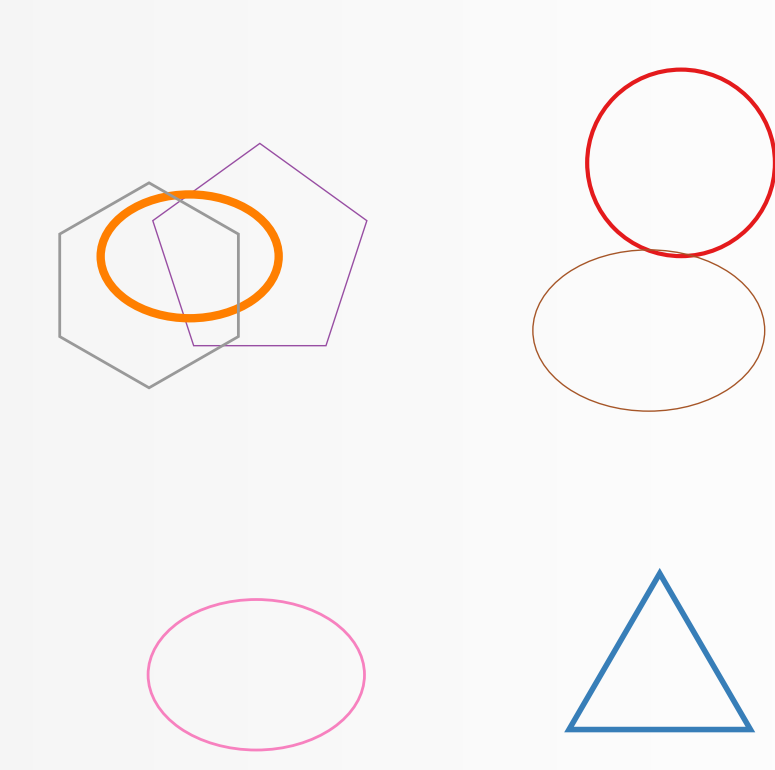[{"shape": "circle", "thickness": 1.5, "radius": 0.61, "center": [0.879, 0.788]}, {"shape": "triangle", "thickness": 2, "radius": 0.68, "center": [0.851, 0.12]}, {"shape": "pentagon", "thickness": 0.5, "radius": 0.73, "center": [0.335, 0.669]}, {"shape": "oval", "thickness": 3, "radius": 0.57, "center": [0.245, 0.667]}, {"shape": "oval", "thickness": 0.5, "radius": 0.75, "center": [0.837, 0.571]}, {"shape": "oval", "thickness": 1, "radius": 0.7, "center": [0.331, 0.124]}, {"shape": "hexagon", "thickness": 1, "radius": 0.67, "center": [0.192, 0.629]}]